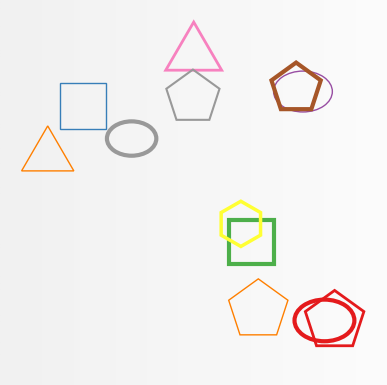[{"shape": "pentagon", "thickness": 2, "radius": 0.4, "center": [0.863, 0.166]}, {"shape": "oval", "thickness": 3, "radius": 0.39, "center": [0.837, 0.168]}, {"shape": "square", "thickness": 1, "radius": 0.3, "center": [0.214, 0.724]}, {"shape": "square", "thickness": 3, "radius": 0.29, "center": [0.649, 0.372]}, {"shape": "oval", "thickness": 1, "radius": 0.38, "center": [0.782, 0.762]}, {"shape": "triangle", "thickness": 1, "radius": 0.39, "center": [0.123, 0.595]}, {"shape": "pentagon", "thickness": 1, "radius": 0.4, "center": [0.667, 0.195]}, {"shape": "hexagon", "thickness": 2.5, "radius": 0.29, "center": [0.622, 0.419]}, {"shape": "pentagon", "thickness": 3, "radius": 0.33, "center": [0.764, 0.771]}, {"shape": "triangle", "thickness": 2, "radius": 0.42, "center": [0.5, 0.859]}, {"shape": "oval", "thickness": 3, "radius": 0.32, "center": [0.34, 0.64]}, {"shape": "pentagon", "thickness": 1.5, "radius": 0.36, "center": [0.498, 0.747]}]